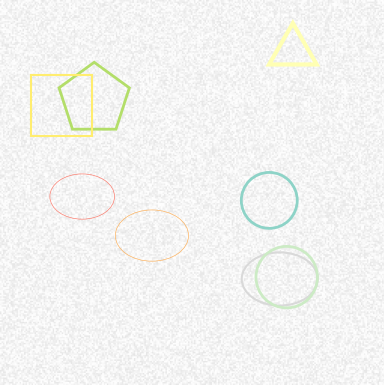[{"shape": "circle", "thickness": 2, "radius": 0.36, "center": [0.699, 0.479]}, {"shape": "triangle", "thickness": 3, "radius": 0.36, "center": [0.761, 0.868]}, {"shape": "oval", "thickness": 0.5, "radius": 0.42, "center": [0.213, 0.489]}, {"shape": "oval", "thickness": 0.5, "radius": 0.48, "center": [0.395, 0.388]}, {"shape": "pentagon", "thickness": 2, "radius": 0.48, "center": [0.245, 0.742]}, {"shape": "oval", "thickness": 1.5, "radius": 0.49, "center": [0.727, 0.275]}, {"shape": "circle", "thickness": 2, "radius": 0.4, "center": [0.745, 0.28]}, {"shape": "square", "thickness": 1.5, "radius": 0.39, "center": [0.159, 0.726]}]